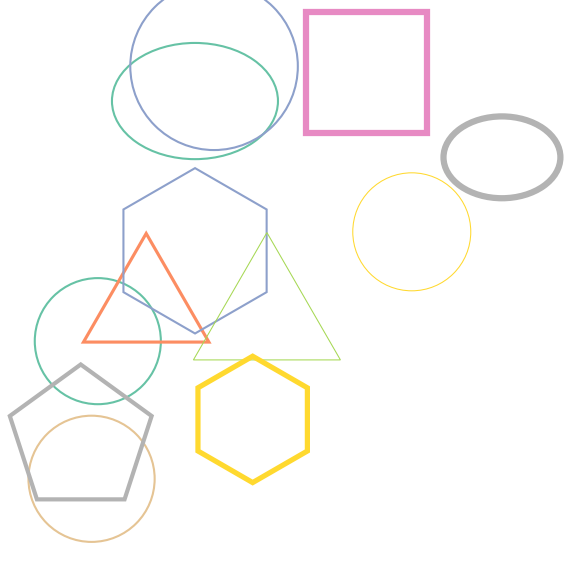[{"shape": "oval", "thickness": 1, "radius": 0.72, "center": [0.338, 0.824]}, {"shape": "circle", "thickness": 1, "radius": 0.55, "center": [0.169, 0.408]}, {"shape": "triangle", "thickness": 1.5, "radius": 0.63, "center": [0.253, 0.469]}, {"shape": "circle", "thickness": 1, "radius": 0.73, "center": [0.371, 0.884]}, {"shape": "hexagon", "thickness": 1, "radius": 0.72, "center": [0.338, 0.565]}, {"shape": "square", "thickness": 3, "radius": 0.52, "center": [0.635, 0.874]}, {"shape": "triangle", "thickness": 0.5, "radius": 0.73, "center": [0.462, 0.449]}, {"shape": "hexagon", "thickness": 2.5, "radius": 0.55, "center": [0.438, 0.273]}, {"shape": "circle", "thickness": 0.5, "radius": 0.51, "center": [0.713, 0.598]}, {"shape": "circle", "thickness": 1, "radius": 0.55, "center": [0.159, 0.17]}, {"shape": "pentagon", "thickness": 2, "radius": 0.65, "center": [0.14, 0.239]}, {"shape": "oval", "thickness": 3, "radius": 0.51, "center": [0.869, 0.727]}]